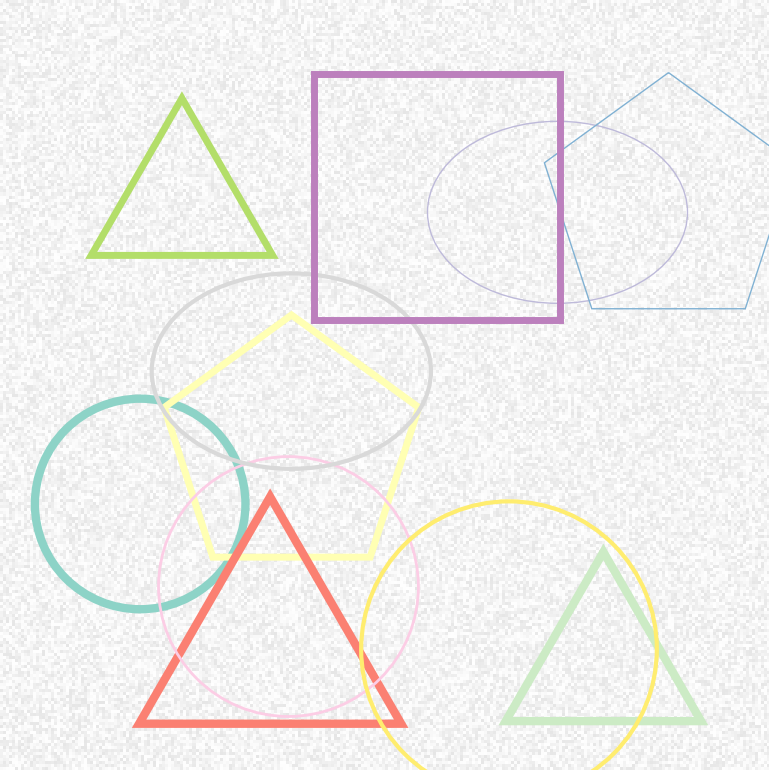[{"shape": "circle", "thickness": 3, "radius": 0.68, "center": [0.182, 0.346]}, {"shape": "pentagon", "thickness": 2.5, "radius": 0.87, "center": [0.379, 0.417]}, {"shape": "oval", "thickness": 0.5, "radius": 0.84, "center": [0.724, 0.724]}, {"shape": "triangle", "thickness": 3, "radius": 0.98, "center": [0.351, 0.158]}, {"shape": "pentagon", "thickness": 0.5, "radius": 0.85, "center": [0.868, 0.736]}, {"shape": "triangle", "thickness": 2.5, "radius": 0.68, "center": [0.236, 0.736]}, {"shape": "circle", "thickness": 1, "radius": 0.84, "center": [0.375, 0.238]}, {"shape": "oval", "thickness": 1.5, "radius": 0.91, "center": [0.378, 0.518]}, {"shape": "square", "thickness": 2.5, "radius": 0.8, "center": [0.567, 0.744]}, {"shape": "triangle", "thickness": 3, "radius": 0.73, "center": [0.784, 0.137]}, {"shape": "circle", "thickness": 1.5, "radius": 0.96, "center": [0.661, 0.157]}]